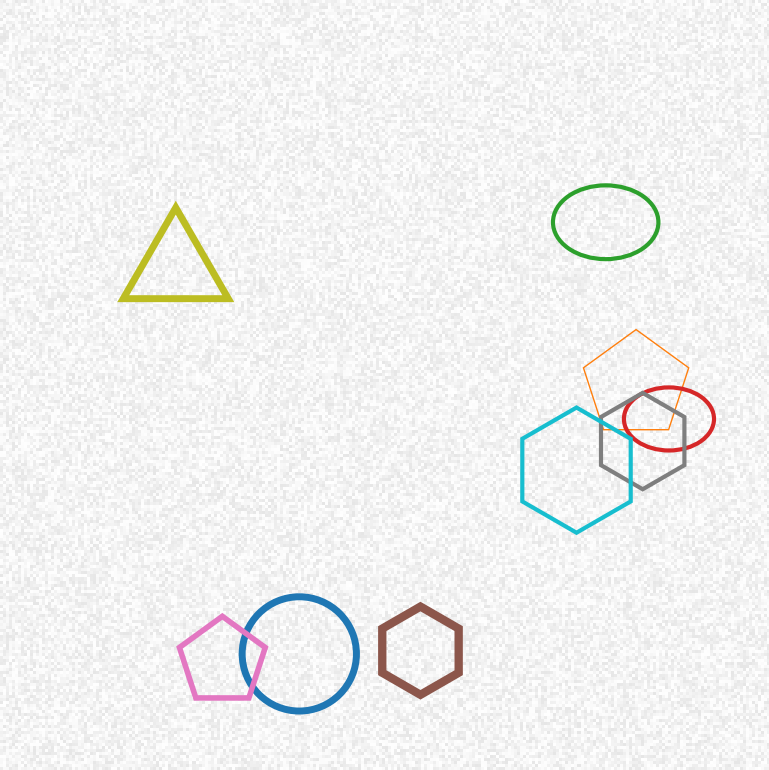[{"shape": "circle", "thickness": 2.5, "radius": 0.37, "center": [0.389, 0.151]}, {"shape": "pentagon", "thickness": 0.5, "radius": 0.36, "center": [0.826, 0.5]}, {"shape": "oval", "thickness": 1.5, "radius": 0.34, "center": [0.787, 0.711]}, {"shape": "oval", "thickness": 1.5, "radius": 0.29, "center": [0.869, 0.456]}, {"shape": "hexagon", "thickness": 3, "radius": 0.29, "center": [0.546, 0.155]}, {"shape": "pentagon", "thickness": 2, "radius": 0.29, "center": [0.289, 0.141]}, {"shape": "hexagon", "thickness": 1.5, "radius": 0.31, "center": [0.835, 0.427]}, {"shape": "triangle", "thickness": 2.5, "radius": 0.39, "center": [0.228, 0.652]}, {"shape": "hexagon", "thickness": 1.5, "radius": 0.41, "center": [0.749, 0.389]}]